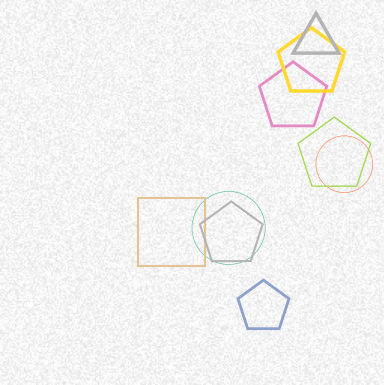[{"shape": "circle", "thickness": 0.5, "radius": 0.48, "center": [0.594, 0.408]}, {"shape": "circle", "thickness": 0.5, "radius": 0.37, "center": [0.894, 0.573]}, {"shape": "pentagon", "thickness": 2, "radius": 0.35, "center": [0.684, 0.203]}, {"shape": "pentagon", "thickness": 2, "radius": 0.46, "center": [0.761, 0.748]}, {"shape": "pentagon", "thickness": 1, "radius": 0.5, "center": [0.868, 0.597]}, {"shape": "pentagon", "thickness": 2.5, "radius": 0.45, "center": [0.809, 0.837]}, {"shape": "square", "thickness": 1.5, "radius": 0.44, "center": [0.445, 0.397]}, {"shape": "pentagon", "thickness": 1.5, "radius": 0.43, "center": [0.601, 0.391]}, {"shape": "triangle", "thickness": 2.5, "radius": 0.34, "center": [0.821, 0.897]}]